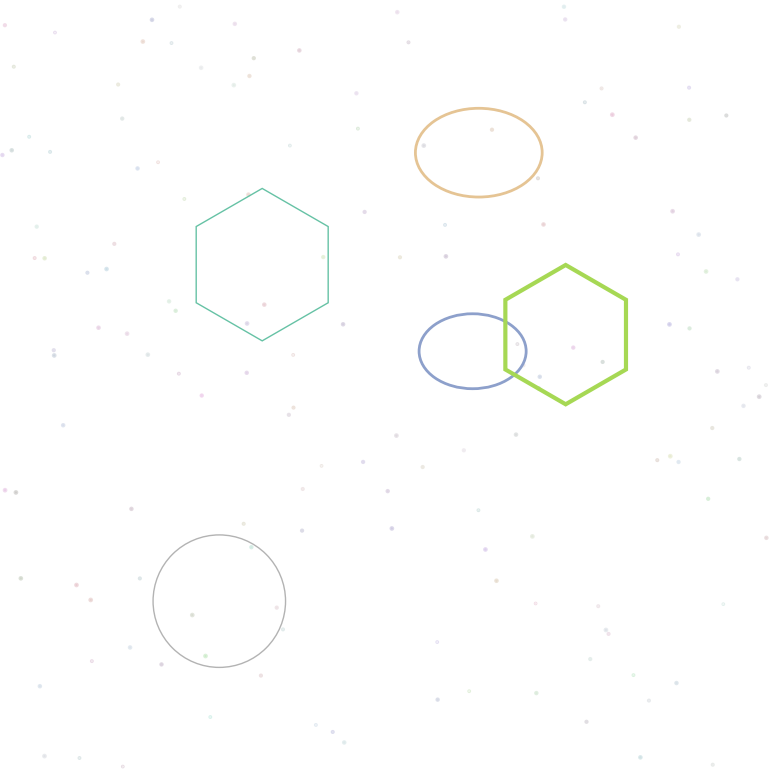[{"shape": "hexagon", "thickness": 0.5, "radius": 0.49, "center": [0.341, 0.656]}, {"shape": "oval", "thickness": 1, "radius": 0.35, "center": [0.614, 0.544]}, {"shape": "hexagon", "thickness": 1.5, "radius": 0.45, "center": [0.735, 0.565]}, {"shape": "oval", "thickness": 1, "radius": 0.41, "center": [0.622, 0.802]}, {"shape": "circle", "thickness": 0.5, "radius": 0.43, "center": [0.285, 0.219]}]